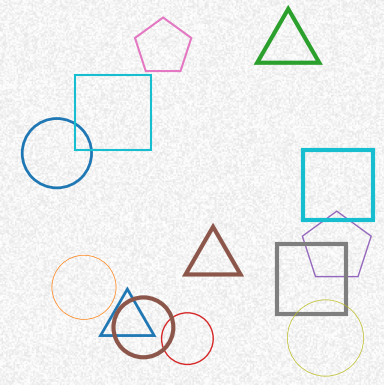[{"shape": "circle", "thickness": 2, "radius": 0.45, "center": [0.148, 0.602]}, {"shape": "triangle", "thickness": 2, "radius": 0.4, "center": [0.331, 0.169]}, {"shape": "circle", "thickness": 0.5, "radius": 0.42, "center": [0.218, 0.254]}, {"shape": "triangle", "thickness": 3, "radius": 0.47, "center": [0.749, 0.884]}, {"shape": "circle", "thickness": 1, "radius": 0.34, "center": [0.487, 0.12]}, {"shape": "pentagon", "thickness": 1, "radius": 0.47, "center": [0.875, 0.358]}, {"shape": "triangle", "thickness": 3, "radius": 0.41, "center": [0.553, 0.328]}, {"shape": "circle", "thickness": 3, "radius": 0.39, "center": [0.372, 0.15]}, {"shape": "pentagon", "thickness": 1.5, "radius": 0.38, "center": [0.424, 0.878]}, {"shape": "square", "thickness": 3, "radius": 0.45, "center": [0.81, 0.275]}, {"shape": "circle", "thickness": 0.5, "radius": 0.5, "center": [0.845, 0.122]}, {"shape": "square", "thickness": 3, "radius": 0.45, "center": [0.878, 0.519]}, {"shape": "square", "thickness": 1.5, "radius": 0.49, "center": [0.294, 0.708]}]